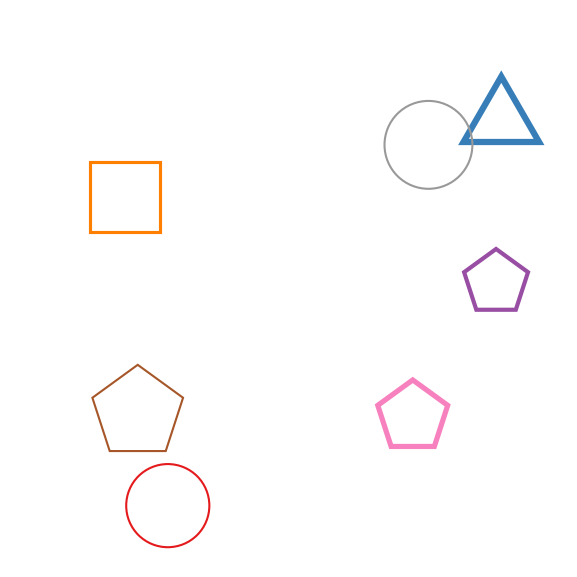[{"shape": "circle", "thickness": 1, "radius": 0.36, "center": [0.291, 0.124]}, {"shape": "triangle", "thickness": 3, "radius": 0.38, "center": [0.868, 0.791]}, {"shape": "pentagon", "thickness": 2, "radius": 0.29, "center": [0.859, 0.51]}, {"shape": "square", "thickness": 1.5, "radius": 0.3, "center": [0.216, 0.658]}, {"shape": "pentagon", "thickness": 1, "radius": 0.41, "center": [0.238, 0.285]}, {"shape": "pentagon", "thickness": 2.5, "radius": 0.32, "center": [0.715, 0.278]}, {"shape": "circle", "thickness": 1, "radius": 0.38, "center": [0.742, 0.748]}]